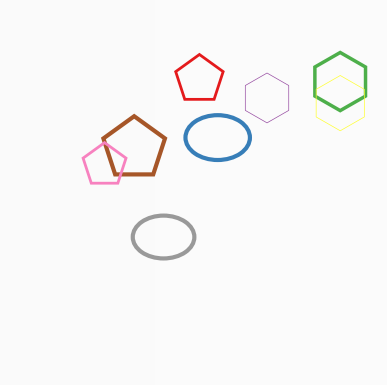[{"shape": "pentagon", "thickness": 2, "radius": 0.32, "center": [0.515, 0.794]}, {"shape": "oval", "thickness": 3, "radius": 0.42, "center": [0.562, 0.643]}, {"shape": "hexagon", "thickness": 2.5, "radius": 0.38, "center": [0.878, 0.788]}, {"shape": "hexagon", "thickness": 0.5, "radius": 0.32, "center": [0.689, 0.746]}, {"shape": "hexagon", "thickness": 0.5, "radius": 0.36, "center": [0.878, 0.732]}, {"shape": "pentagon", "thickness": 3, "radius": 0.42, "center": [0.346, 0.615]}, {"shape": "pentagon", "thickness": 2, "radius": 0.29, "center": [0.27, 0.571]}, {"shape": "oval", "thickness": 3, "radius": 0.4, "center": [0.422, 0.384]}]